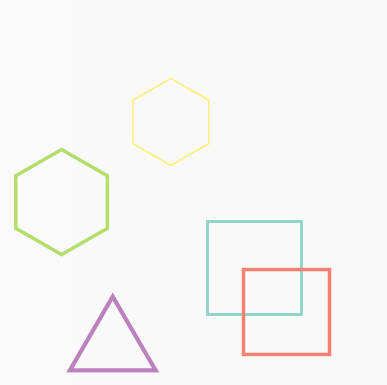[{"shape": "square", "thickness": 2, "radius": 0.6, "center": [0.655, 0.305]}, {"shape": "square", "thickness": 2.5, "radius": 0.56, "center": [0.737, 0.191]}, {"shape": "hexagon", "thickness": 2.5, "radius": 0.68, "center": [0.159, 0.475]}, {"shape": "triangle", "thickness": 3, "radius": 0.64, "center": [0.291, 0.102]}, {"shape": "hexagon", "thickness": 1, "radius": 0.56, "center": [0.441, 0.683]}]